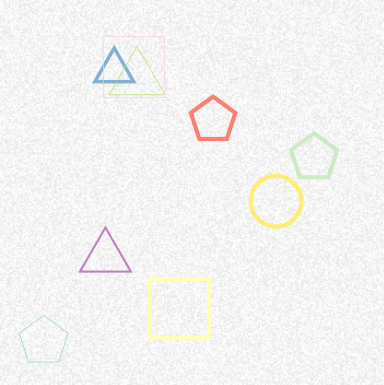[{"shape": "pentagon", "thickness": 0.5, "radius": 0.33, "center": [0.114, 0.114]}, {"shape": "square", "thickness": 3, "radius": 0.38, "center": [0.466, 0.199]}, {"shape": "pentagon", "thickness": 3, "radius": 0.3, "center": [0.553, 0.688]}, {"shape": "triangle", "thickness": 2.5, "radius": 0.29, "center": [0.297, 0.817]}, {"shape": "triangle", "thickness": 0.5, "radius": 0.42, "center": [0.356, 0.796]}, {"shape": "square", "thickness": 0.5, "radius": 0.4, "center": [0.347, 0.827]}, {"shape": "triangle", "thickness": 1.5, "radius": 0.38, "center": [0.274, 0.333]}, {"shape": "pentagon", "thickness": 3, "radius": 0.32, "center": [0.816, 0.591]}, {"shape": "circle", "thickness": 3, "radius": 0.33, "center": [0.717, 0.477]}]